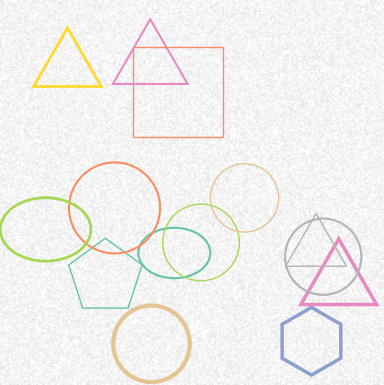[{"shape": "pentagon", "thickness": 1, "radius": 0.5, "center": [0.274, 0.281]}, {"shape": "oval", "thickness": 1.5, "radius": 0.47, "center": [0.453, 0.343]}, {"shape": "circle", "thickness": 1.5, "radius": 0.59, "center": [0.297, 0.46]}, {"shape": "square", "thickness": 1, "radius": 0.59, "center": [0.463, 0.76]}, {"shape": "hexagon", "thickness": 2.5, "radius": 0.44, "center": [0.809, 0.114]}, {"shape": "triangle", "thickness": 1.5, "radius": 0.56, "center": [0.39, 0.838]}, {"shape": "triangle", "thickness": 2.5, "radius": 0.57, "center": [0.88, 0.266]}, {"shape": "circle", "thickness": 1, "radius": 0.5, "center": [0.522, 0.37]}, {"shape": "oval", "thickness": 2, "radius": 0.59, "center": [0.118, 0.404]}, {"shape": "triangle", "thickness": 2, "radius": 0.51, "center": [0.175, 0.826]}, {"shape": "circle", "thickness": 1, "radius": 0.44, "center": [0.635, 0.486]}, {"shape": "circle", "thickness": 3, "radius": 0.5, "center": [0.393, 0.107]}, {"shape": "triangle", "thickness": 1, "radius": 0.46, "center": [0.821, 0.354]}, {"shape": "circle", "thickness": 1.5, "radius": 0.5, "center": [0.84, 0.333]}]